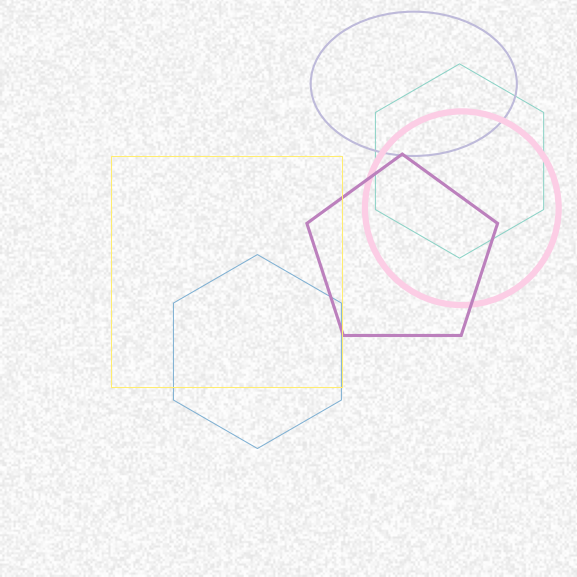[{"shape": "hexagon", "thickness": 0.5, "radius": 0.84, "center": [0.796, 0.72]}, {"shape": "oval", "thickness": 1, "radius": 0.89, "center": [0.716, 0.854]}, {"shape": "hexagon", "thickness": 0.5, "radius": 0.84, "center": [0.446, 0.39]}, {"shape": "circle", "thickness": 3, "radius": 0.84, "center": [0.8, 0.639]}, {"shape": "pentagon", "thickness": 1.5, "radius": 0.87, "center": [0.696, 0.559]}, {"shape": "square", "thickness": 0.5, "radius": 1.0, "center": [0.392, 0.53]}]